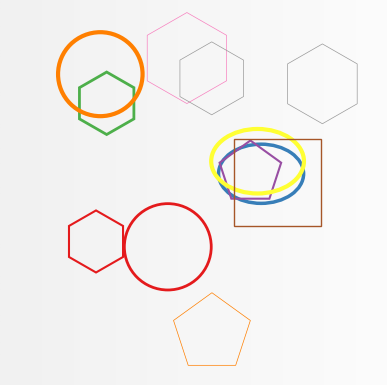[{"shape": "circle", "thickness": 2, "radius": 0.56, "center": [0.433, 0.359]}, {"shape": "hexagon", "thickness": 1.5, "radius": 0.4, "center": [0.248, 0.373]}, {"shape": "oval", "thickness": 2.5, "radius": 0.55, "center": [0.674, 0.549]}, {"shape": "hexagon", "thickness": 2, "radius": 0.41, "center": [0.275, 0.732]}, {"shape": "pentagon", "thickness": 1.5, "radius": 0.42, "center": [0.646, 0.552]}, {"shape": "circle", "thickness": 3, "radius": 0.55, "center": [0.259, 0.807]}, {"shape": "pentagon", "thickness": 0.5, "radius": 0.52, "center": [0.547, 0.135]}, {"shape": "oval", "thickness": 3, "radius": 0.6, "center": [0.665, 0.581]}, {"shape": "square", "thickness": 1, "radius": 0.56, "center": [0.716, 0.526]}, {"shape": "hexagon", "thickness": 0.5, "radius": 0.59, "center": [0.482, 0.849]}, {"shape": "hexagon", "thickness": 0.5, "radius": 0.52, "center": [0.832, 0.782]}, {"shape": "hexagon", "thickness": 0.5, "radius": 0.47, "center": [0.546, 0.797]}]